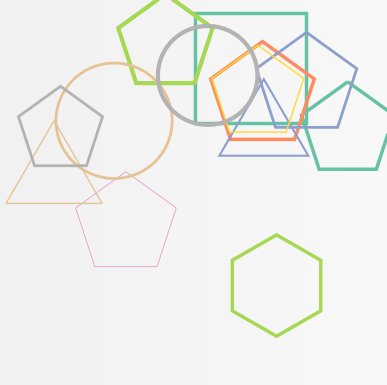[{"shape": "square", "thickness": 2.5, "radius": 0.72, "center": [0.646, 0.823]}, {"shape": "pentagon", "thickness": 2.5, "radius": 0.63, "center": [0.897, 0.662]}, {"shape": "pentagon", "thickness": 2.5, "radius": 0.7, "center": [0.678, 0.752]}, {"shape": "pentagon", "thickness": 2, "radius": 0.68, "center": [0.791, 0.78]}, {"shape": "triangle", "thickness": 1.5, "radius": 0.66, "center": [0.681, 0.662]}, {"shape": "pentagon", "thickness": 0.5, "radius": 0.68, "center": [0.325, 0.418]}, {"shape": "pentagon", "thickness": 3, "radius": 0.64, "center": [0.427, 0.888]}, {"shape": "hexagon", "thickness": 2.5, "radius": 0.66, "center": [0.714, 0.258]}, {"shape": "pentagon", "thickness": 1, "radius": 0.62, "center": [0.665, 0.758]}, {"shape": "circle", "thickness": 2, "radius": 0.75, "center": [0.294, 0.686]}, {"shape": "triangle", "thickness": 1, "radius": 0.72, "center": [0.14, 0.543]}, {"shape": "pentagon", "thickness": 2, "radius": 0.57, "center": [0.156, 0.662]}, {"shape": "circle", "thickness": 3, "radius": 0.64, "center": [0.536, 0.804]}]